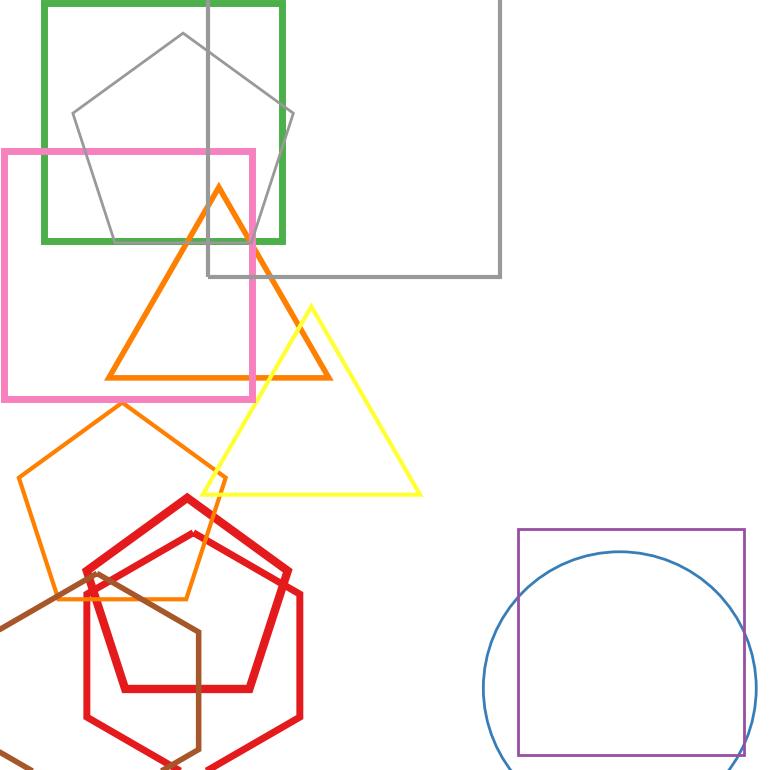[{"shape": "pentagon", "thickness": 3, "radius": 0.69, "center": [0.243, 0.216]}, {"shape": "hexagon", "thickness": 2.5, "radius": 0.8, "center": [0.251, 0.149]}, {"shape": "circle", "thickness": 1, "radius": 0.89, "center": [0.805, 0.106]}, {"shape": "square", "thickness": 2.5, "radius": 0.77, "center": [0.211, 0.842]}, {"shape": "square", "thickness": 1, "radius": 0.73, "center": [0.82, 0.166]}, {"shape": "pentagon", "thickness": 1.5, "radius": 0.71, "center": [0.159, 0.336]}, {"shape": "triangle", "thickness": 2, "radius": 0.83, "center": [0.284, 0.592]}, {"shape": "triangle", "thickness": 1.5, "radius": 0.81, "center": [0.404, 0.439]}, {"shape": "hexagon", "thickness": 2, "radius": 0.76, "center": [0.126, 0.103]}, {"shape": "square", "thickness": 2.5, "radius": 0.81, "center": [0.166, 0.643]}, {"shape": "pentagon", "thickness": 1, "radius": 0.75, "center": [0.238, 0.806]}, {"shape": "square", "thickness": 1.5, "radius": 0.95, "center": [0.46, 0.83]}]